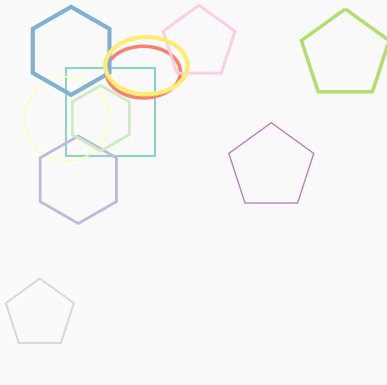[{"shape": "square", "thickness": 1.5, "radius": 0.57, "center": [0.285, 0.71]}, {"shape": "circle", "thickness": 1, "radius": 0.55, "center": [0.173, 0.692]}, {"shape": "hexagon", "thickness": 2, "radius": 0.57, "center": [0.202, 0.533]}, {"shape": "oval", "thickness": 2.5, "radius": 0.48, "center": [0.37, 0.813]}, {"shape": "hexagon", "thickness": 3, "radius": 0.57, "center": [0.184, 0.868]}, {"shape": "pentagon", "thickness": 2.5, "radius": 0.6, "center": [0.891, 0.858]}, {"shape": "pentagon", "thickness": 2, "radius": 0.49, "center": [0.514, 0.889]}, {"shape": "pentagon", "thickness": 1.5, "radius": 0.46, "center": [0.103, 0.184]}, {"shape": "pentagon", "thickness": 1, "radius": 0.58, "center": [0.7, 0.566]}, {"shape": "hexagon", "thickness": 2, "radius": 0.42, "center": [0.26, 0.693]}, {"shape": "oval", "thickness": 3, "radius": 0.53, "center": [0.378, 0.829]}]